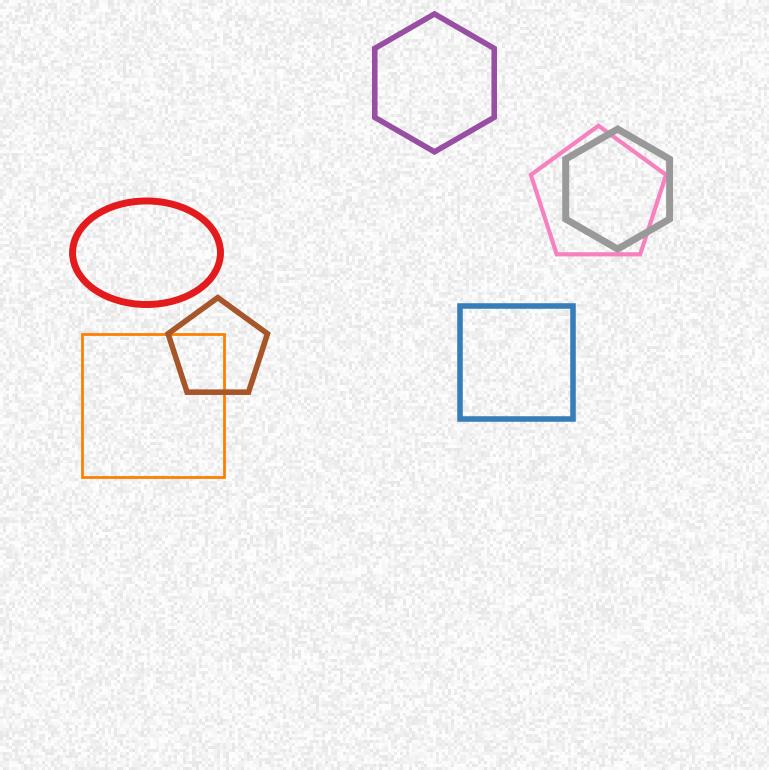[{"shape": "oval", "thickness": 2.5, "radius": 0.48, "center": [0.19, 0.672]}, {"shape": "square", "thickness": 2, "radius": 0.37, "center": [0.671, 0.529]}, {"shape": "hexagon", "thickness": 2, "radius": 0.45, "center": [0.564, 0.892]}, {"shape": "square", "thickness": 1, "radius": 0.46, "center": [0.199, 0.473]}, {"shape": "pentagon", "thickness": 2, "radius": 0.34, "center": [0.283, 0.546]}, {"shape": "pentagon", "thickness": 1.5, "radius": 0.46, "center": [0.777, 0.744]}, {"shape": "hexagon", "thickness": 2.5, "radius": 0.39, "center": [0.802, 0.754]}]